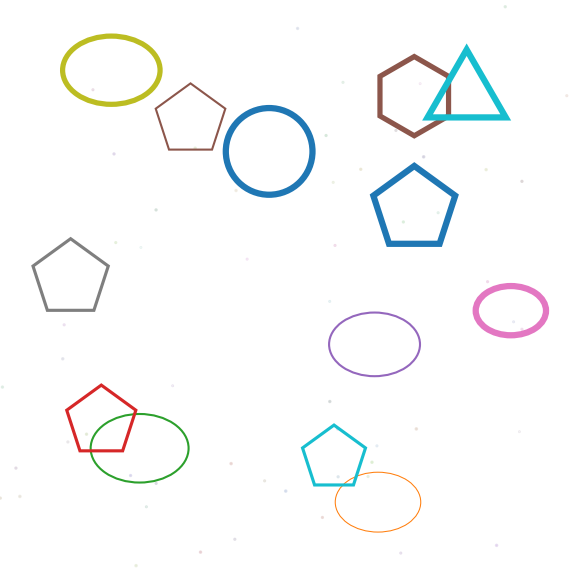[{"shape": "circle", "thickness": 3, "radius": 0.38, "center": [0.466, 0.737]}, {"shape": "pentagon", "thickness": 3, "radius": 0.37, "center": [0.717, 0.637]}, {"shape": "oval", "thickness": 0.5, "radius": 0.37, "center": [0.655, 0.13]}, {"shape": "oval", "thickness": 1, "radius": 0.42, "center": [0.242, 0.223]}, {"shape": "pentagon", "thickness": 1.5, "radius": 0.31, "center": [0.175, 0.269]}, {"shape": "oval", "thickness": 1, "radius": 0.39, "center": [0.649, 0.403]}, {"shape": "hexagon", "thickness": 2.5, "radius": 0.34, "center": [0.717, 0.833]}, {"shape": "pentagon", "thickness": 1, "radius": 0.32, "center": [0.33, 0.791]}, {"shape": "oval", "thickness": 3, "radius": 0.3, "center": [0.885, 0.461]}, {"shape": "pentagon", "thickness": 1.5, "radius": 0.34, "center": [0.122, 0.517]}, {"shape": "oval", "thickness": 2.5, "radius": 0.42, "center": [0.193, 0.878]}, {"shape": "pentagon", "thickness": 1.5, "radius": 0.29, "center": [0.578, 0.206]}, {"shape": "triangle", "thickness": 3, "radius": 0.39, "center": [0.808, 0.835]}]